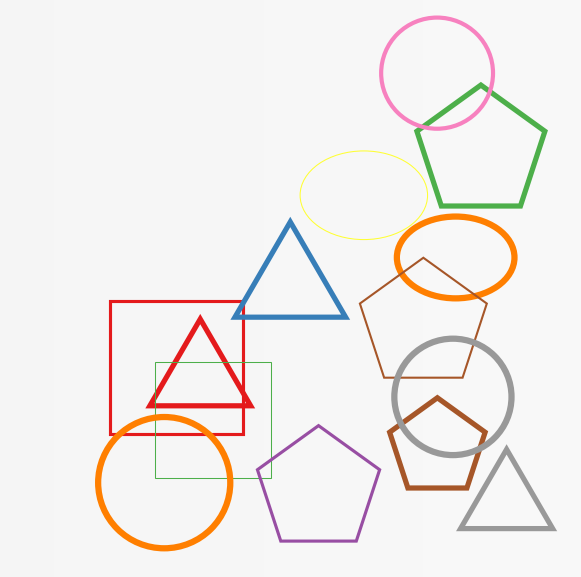[{"shape": "square", "thickness": 1.5, "radius": 0.57, "center": [0.303, 0.363]}, {"shape": "triangle", "thickness": 2.5, "radius": 0.5, "center": [0.345, 0.346]}, {"shape": "triangle", "thickness": 2.5, "radius": 0.55, "center": [0.499, 0.505]}, {"shape": "pentagon", "thickness": 2.5, "radius": 0.58, "center": [0.827, 0.736]}, {"shape": "square", "thickness": 0.5, "radius": 0.5, "center": [0.366, 0.272]}, {"shape": "pentagon", "thickness": 1.5, "radius": 0.55, "center": [0.548, 0.152]}, {"shape": "oval", "thickness": 3, "radius": 0.51, "center": [0.784, 0.553]}, {"shape": "circle", "thickness": 3, "radius": 0.57, "center": [0.283, 0.163]}, {"shape": "oval", "thickness": 0.5, "radius": 0.55, "center": [0.626, 0.661]}, {"shape": "pentagon", "thickness": 2.5, "radius": 0.43, "center": [0.752, 0.224]}, {"shape": "pentagon", "thickness": 1, "radius": 0.57, "center": [0.728, 0.438]}, {"shape": "circle", "thickness": 2, "radius": 0.48, "center": [0.752, 0.872]}, {"shape": "circle", "thickness": 3, "radius": 0.5, "center": [0.779, 0.312]}, {"shape": "triangle", "thickness": 2.5, "radius": 0.46, "center": [0.872, 0.13]}]